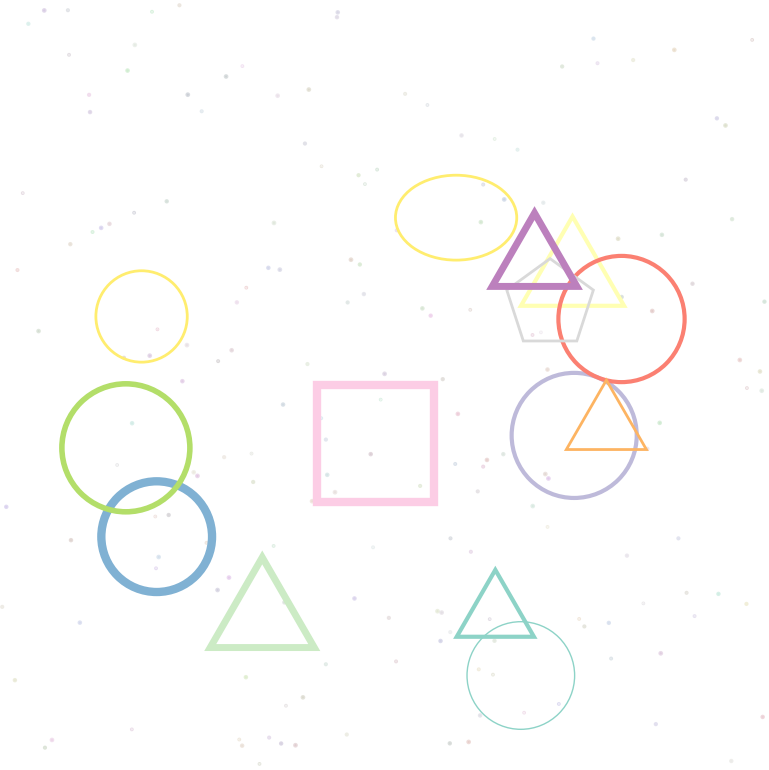[{"shape": "triangle", "thickness": 1.5, "radius": 0.29, "center": [0.643, 0.202]}, {"shape": "circle", "thickness": 0.5, "radius": 0.35, "center": [0.676, 0.123]}, {"shape": "triangle", "thickness": 1.5, "radius": 0.39, "center": [0.744, 0.642]}, {"shape": "circle", "thickness": 1.5, "radius": 0.41, "center": [0.746, 0.435]}, {"shape": "circle", "thickness": 1.5, "radius": 0.41, "center": [0.807, 0.586]}, {"shape": "circle", "thickness": 3, "radius": 0.36, "center": [0.204, 0.303]}, {"shape": "triangle", "thickness": 1, "radius": 0.3, "center": [0.788, 0.446]}, {"shape": "circle", "thickness": 2, "radius": 0.42, "center": [0.163, 0.418]}, {"shape": "square", "thickness": 3, "radius": 0.38, "center": [0.487, 0.424]}, {"shape": "pentagon", "thickness": 1, "radius": 0.3, "center": [0.714, 0.605]}, {"shape": "triangle", "thickness": 2.5, "radius": 0.32, "center": [0.694, 0.66]}, {"shape": "triangle", "thickness": 2.5, "radius": 0.39, "center": [0.341, 0.198]}, {"shape": "oval", "thickness": 1, "radius": 0.39, "center": [0.592, 0.717]}, {"shape": "circle", "thickness": 1, "radius": 0.3, "center": [0.184, 0.589]}]